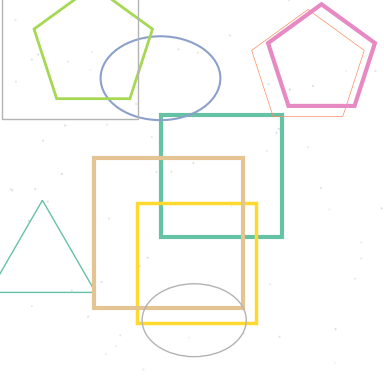[{"shape": "square", "thickness": 3, "radius": 0.79, "center": [0.575, 0.543]}, {"shape": "triangle", "thickness": 1, "radius": 0.8, "center": [0.11, 0.32]}, {"shape": "pentagon", "thickness": 0.5, "radius": 0.77, "center": [0.8, 0.822]}, {"shape": "oval", "thickness": 1.5, "radius": 0.78, "center": [0.417, 0.797]}, {"shape": "pentagon", "thickness": 3, "radius": 0.73, "center": [0.835, 0.843]}, {"shape": "pentagon", "thickness": 2, "radius": 0.81, "center": [0.242, 0.875]}, {"shape": "square", "thickness": 2.5, "radius": 0.78, "center": [0.511, 0.317]}, {"shape": "square", "thickness": 3, "radius": 0.97, "center": [0.438, 0.394]}, {"shape": "square", "thickness": 1, "radius": 0.88, "center": [0.182, 0.868]}, {"shape": "oval", "thickness": 1, "radius": 0.68, "center": [0.504, 0.168]}]